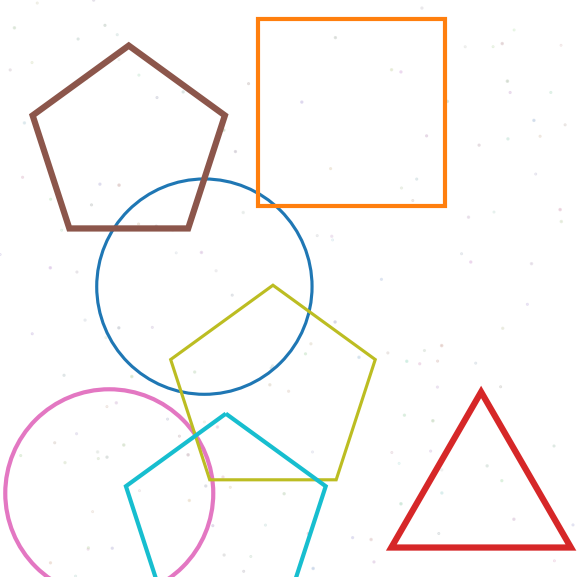[{"shape": "circle", "thickness": 1.5, "radius": 0.93, "center": [0.354, 0.503]}, {"shape": "square", "thickness": 2, "radius": 0.81, "center": [0.609, 0.805]}, {"shape": "triangle", "thickness": 3, "radius": 0.9, "center": [0.833, 0.141]}, {"shape": "pentagon", "thickness": 3, "radius": 0.88, "center": [0.223, 0.745]}, {"shape": "circle", "thickness": 2, "radius": 0.9, "center": [0.189, 0.145]}, {"shape": "pentagon", "thickness": 1.5, "radius": 0.93, "center": [0.473, 0.319]}, {"shape": "pentagon", "thickness": 2, "radius": 0.91, "center": [0.391, 0.101]}]